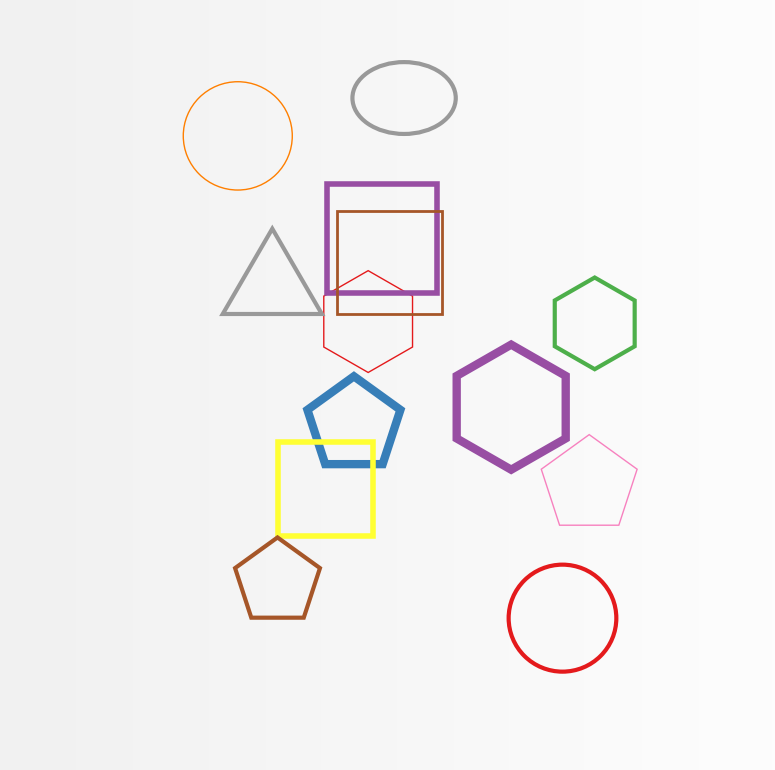[{"shape": "hexagon", "thickness": 0.5, "radius": 0.33, "center": [0.475, 0.582]}, {"shape": "circle", "thickness": 1.5, "radius": 0.35, "center": [0.726, 0.197]}, {"shape": "pentagon", "thickness": 3, "radius": 0.32, "center": [0.457, 0.448]}, {"shape": "hexagon", "thickness": 1.5, "radius": 0.3, "center": [0.767, 0.58]}, {"shape": "square", "thickness": 2, "radius": 0.36, "center": [0.493, 0.69]}, {"shape": "hexagon", "thickness": 3, "radius": 0.41, "center": [0.66, 0.471]}, {"shape": "circle", "thickness": 0.5, "radius": 0.35, "center": [0.307, 0.824]}, {"shape": "square", "thickness": 2, "radius": 0.31, "center": [0.42, 0.365]}, {"shape": "pentagon", "thickness": 1.5, "radius": 0.29, "center": [0.358, 0.244]}, {"shape": "square", "thickness": 1, "radius": 0.34, "center": [0.503, 0.659]}, {"shape": "pentagon", "thickness": 0.5, "radius": 0.33, "center": [0.76, 0.371]}, {"shape": "oval", "thickness": 1.5, "radius": 0.33, "center": [0.521, 0.873]}, {"shape": "triangle", "thickness": 1.5, "radius": 0.37, "center": [0.351, 0.629]}]